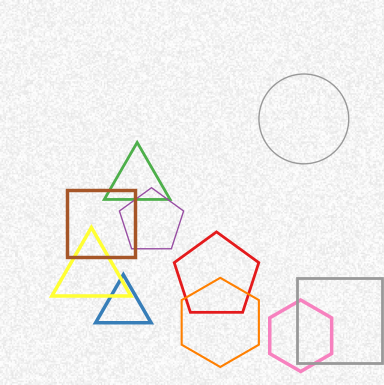[{"shape": "pentagon", "thickness": 2, "radius": 0.58, "center": [0.562, 0.282]}, {"shape": "triangle", "thickness": 2.5, "radius": 0.42, "center": [0.32, 0.203]}, {"shape": "triangle", "thickness": 2, "radius": 0.49, "center": [0.356, 0.531]}, {"shape": "pentagon", "thickness": 1, "radius": 0.44, "center": [0.394, 0.425]}, {"shape": "hexagon", "thickness": 1.5, "radius": 0.58, "center": [0.572, 0.163]}, {"shape": "triangle", "thickness": 2.5, "radius": 0.59, "center": [0.237, 0.291]}, {"shape": "square", "thickness": 2.5, "radius": 0.44, "center": [0.262, 0.42]}, {"shape": "hexagon", "thickness": 2.5, "radius": 0.46, "center": [0.781, 0.128]}, {"shape": "circle", "thickness": 1, "radius": 0.58, "center": [0.789, 0.691]}, {"shape": "square", "thickness": 2, "radius": 0.55, "center": [0.882, 0.167]}]